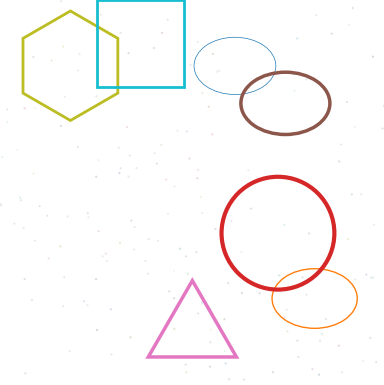[{"shape": "oval", "thickness": 0.5, "radius": 0.53, "center": [0.61, 0.829]}, {"shape": "oval", "thickness": 1, "radius": 0.55, "center": [0.817, 0.225]}, {"shape": "circle", "thickness": 3, "radius": 0.73, "center": [0.722, 0.394]}, {"shape": "oval", "thickness": 2.5, "radius": 0.58, "center": [0.741, 0.732]}, {"shape": "triangle", "thickness": 2.5, "radius": 0.66, "center": [0.5, 0.139]}, {"shape": "hexagon", "thickness": 2, "radius": 0.71, "center": [0.183, 0.829]}, {"shape": "square", "thickness": 2, "radius": 0.57, "center": [0.365, 0.887]}]